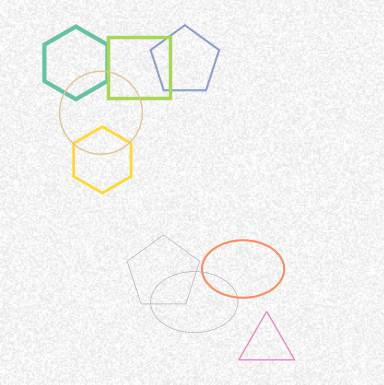[{"shape": "hexagon", "thickness": 3, "radius": 0.47, "center": [0.197, 0.837]}, {"shape": "oval", "thickness": 1.5, "radius": 0.53, "center": [0.631, 0.301]}, {"shape": "pentagon", "thickness": 1.5, "radius": 0.47, "center": [0.48, 0.841]}, {"shape": "triangle", "thickness": 1, "radius": 0.42, "center": [0.693, 0.107]}, {"shape": "square", "thickness": 2.5, "radius": 0.4, "center": [0.362, 0.825]}, {"shape": "hexagon", "thickness": 2, "radius": 0.43, "center": [0.266, 0.585]}, {"shape": "circle", "thickness": 1, "radius": 0.54, "center": [0.262, 0.707]}, {"shape": "pentagon", "thickness": 0.5, "radius": 0.5, "center": [0.425, 0.291]}, {"shape": "oval", "thickness": 0.5, "radius": 0.57, "center": [0.505, 0.215]}]